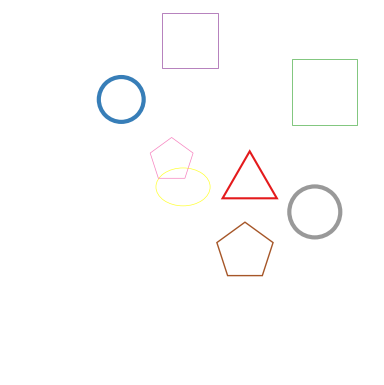[{"shape": "triangle", "thickness": 1.5, "radius": 0.41, "center": [0.649, 0.526]}, {"shape": "circle", "thickness": 3, "radius": 0.29, "center": [0.315, 0.742]}, {"shape": "square", "thickness": 0.5, "radius": 0.43, "center": [0.843, 0.76]}, {"shape": "square", "thickness": 0.5, "radius": 0.36, "center": [0.494, 0.894]}, {"shape": "oval", "thickness": 0.5, "radius": 0.35, "center": [0.475, 0.515]}, {"shape": "pentagon", "thickness": 1, "radius": 0.38, "center": [0.636, 0.346]}, {"shape": "pentagon", "thickness": 0.5, "radius": 0.29, "center": [0.446, 0.584]}, {"shape": "circle", "thickness": 3, "radius": 0.33, "center": [0.818, 0.45]}]